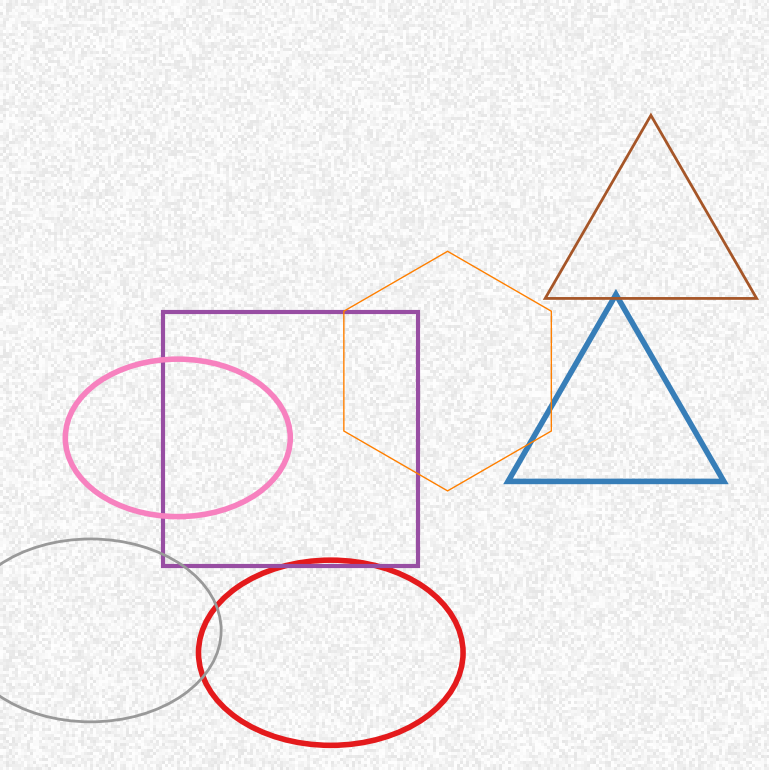[{"shape": "oval", "thickness": 2, "radius": 0.86, "center": [0.43, 0.152]}, {"shape": "triangle", "thickness": 2, "radius": 0.81, "center": [0.8, 0.456]}, {"shape": "square", "thickness": 1.5, "radius": 0.83, "center": [0.377, 0.43]}, {"shape": "hexagon", "thickness": 0.5, "radius": 0.78, "center": [0.581, 0.518]}, {"shape": "triangle", "thickness": 1, "radius": 0.79, "center": [0.845, 0.692]}, {"shape": "oval", "thickness": 2, "radius": 0.73, "center": [0.231, 0.431]}, {"shape": "oval", "thickness": 1, "radius": 0.85, "center": [0.118, 0.181]}]